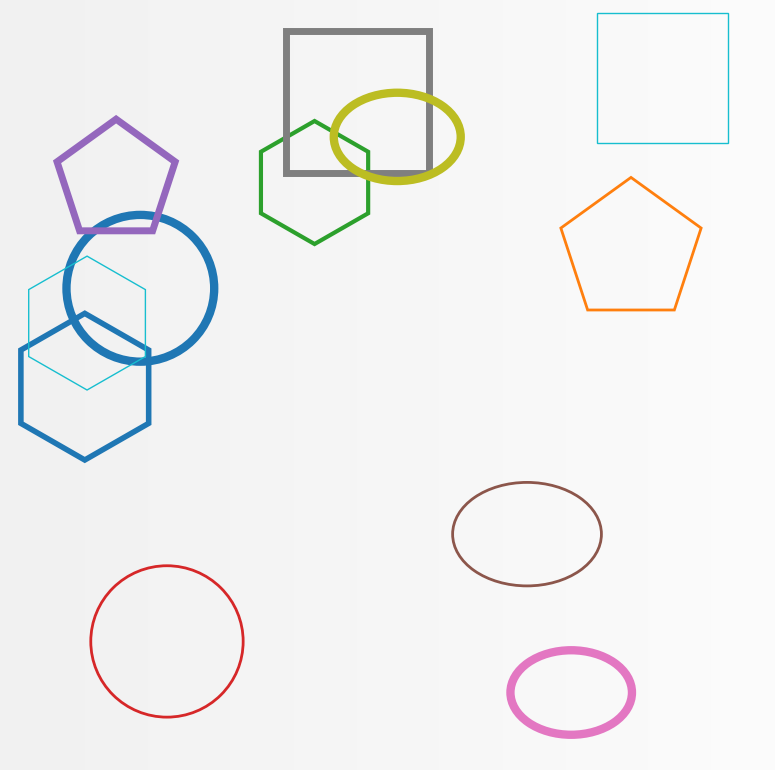[{"shape": "hexagon", "thickness": 2, "radius": 0.48, "center": [0.109, 0.498]}, {"shape": "circle", "thickness": 3, "radius": 0.48, "center": [0.181, 0.626]}, {"shape": "pentagon", "thickness": 1, "radius": 0.48, "center": [0.814, 0.674]}, {"shape": "hexagon", "thickness": 1.5, "radius": 0.4, "center": [0.406, 0.763]}, {"shape": "circle", "thickness": 1, "radius": 0.49, "center": [0.215, 0.167]}, {"shape": "pentagon", "thickness": 2.5, "radius": 0.4, "center": [0.15, 0.765]}, {"shape": "oval", "thickness": 1, "radius": 0.48, "center": [0.68, 0.306]}, {"shape": "oval", "thickness": 3, "radius": 0.39, "center": [0.737, 0.101]}, {"shape": "square", "thickness": 2.5, "radius": 0.46, "center": [0.461, 0.867]}, {"shape": "oval", "thickness": 3, "radius": 0.41, "center": [0.513, 0.822]}, {"shape": "square", "thickness": 0.5, "radius": 0.42, "center": [0.855, 0.899]}, {"shape": "hexagon", "thickness": 0.5, "radius": 0.43, "center": [0.112, 0.58]}]